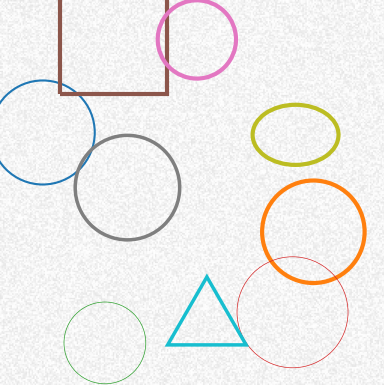[{"shape": "circle", "thickness": 1.5, "radius": 0.68, "center": [0.111, 0.656]}, {"shape": "circle", "thickness": 3, "radius": 0.67, "center": [0.814, 0.398]}, {"shape": "circle", "thickness": 0.5, "radius": 0.53, "center": [0.272, 0.109]}, {"shape": "circle", "thickness": 0.5, "radius": 0.72, "center": [0.76, 0.189]}, {"shape": "square", "thickness": 3, "radius": 0.7, "center": [0.295, 0.895]}, {"shape": "circle", "thickness": 3, "radius": 0.51, "center": [0.511, 0.898]}, {"shape": "circle", "thickness": 2.5, "radius": 0.68, "center": [0.331, 0.513]}, {"shape": "oval", "thickness": 3, "radius": 0.56, "center": [0.768, 0.65]}, {"shape": "triangle", "thickness": 2.5, "radius": 0.59, "center": [0.537, 0.163]}]